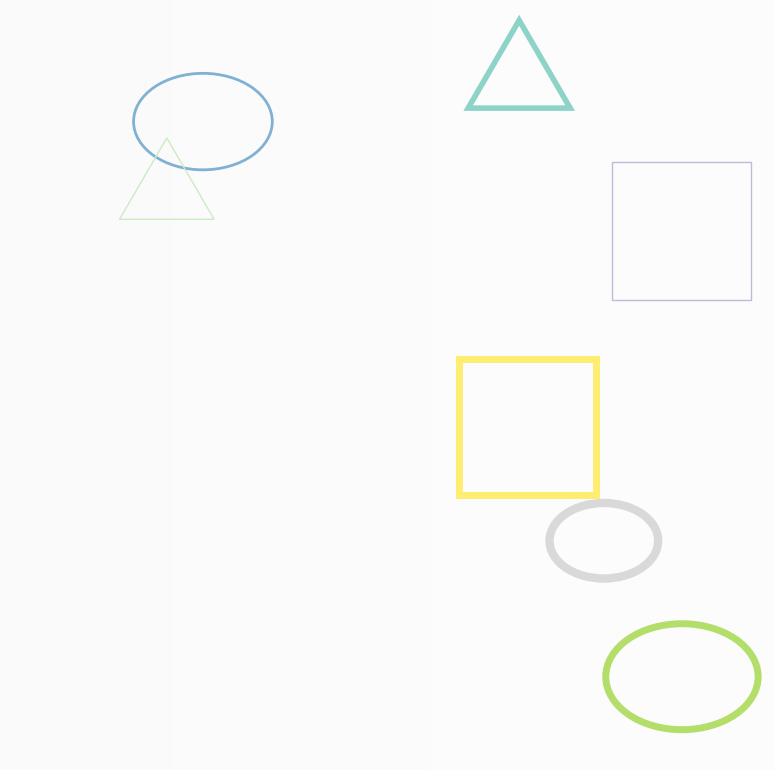[{"shape": "triangle", "thickness": 2, "radius": 0.38, "center": [0.67, 0.898]}, {"shape": "square", "thickness": 0.5, "radius": 0.45, "center": [0.879, 0.7]}, {"shape": "oval", "thickness": 1, "radius": 0.45, "center": [0.262, 0.842]}, {"shape": "oval", "thickness": 2.5, "radius": 0.49, "center": [0.88, 0.121]}, {"shape": "oval", "thickness": 3, "radius": 0.35, "center": [0.779, 0.298]}, {"shape": "triangle", "thickness": 0.5, "radius": 0.35, "center": [0.215, 0.75]}, {"shape": "square", "thickness": 2.5, "radius": 0.44, "center": [0.681, 0.445]}]